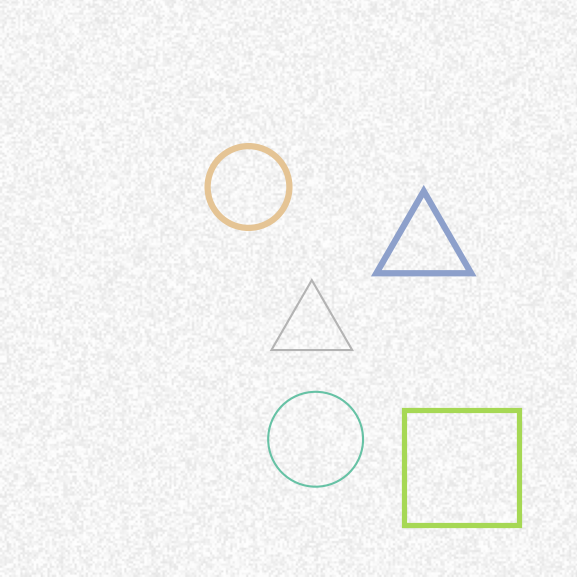[{"shape": "circle", "thickness": 1, "radius": 0.41, "center": [0.547, 0.239]}, {"shape": "triangle", "thickness": 3, "radius": 0.47, "center": [0.734, 0.573]}, {"shape": "square", "thickness": 2.5, "radius": 0.5, "center": [0.799, 0.189]}, {"shape": "circle", "thickness": 3, "radius": 0.35, "center": [0.43, 0.675]}, {"shape": "triangle", "thickness": 1, "radius": 0.4, "center": [0.54, 0.433]}]